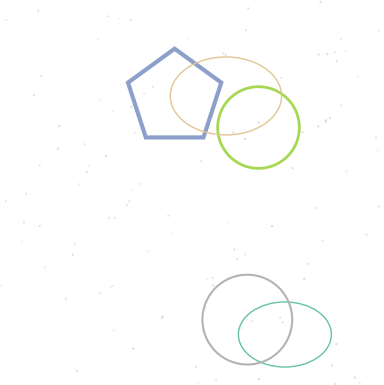[{"shape": "oval", "thickness": 1, "radius": 0.6, "center": [0.74, 0.131]}, {"shape": "pentagon", "thickness": 3, "radius": 0.64, "center": [0.454, 0.746]}, {"shape": "circle", "thickness": 2, "radius": 0.53, "center": [0.671, 0.669]}, {"shape": "oval", "thickness": 1, "radius": 0.72, "center": [0.587, 0.751]}, {"shape": "circle", "thickness": 1.5, "radius": 0.58, "center": [0.642, 0.17]}]